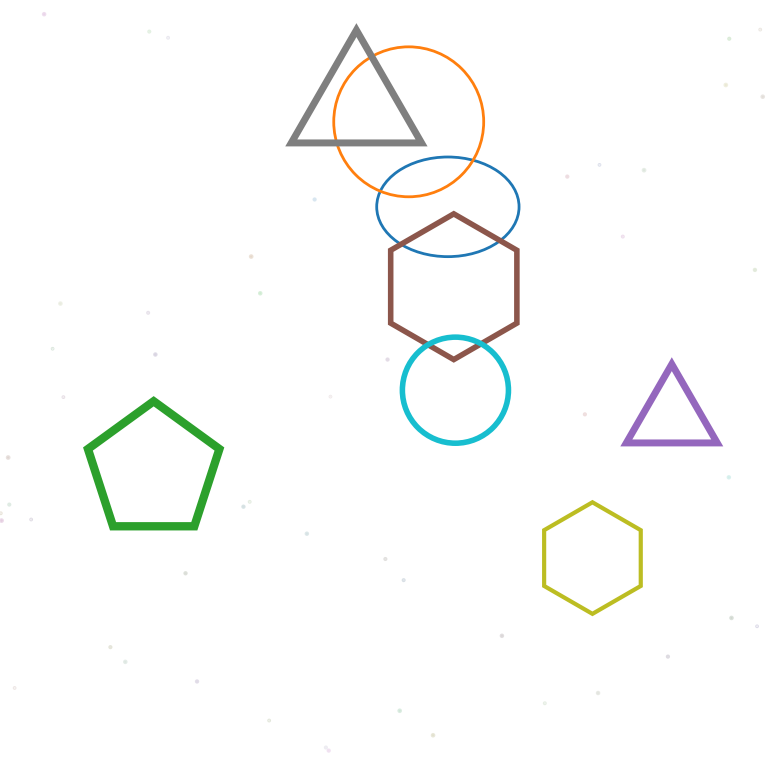[{"shape": "oval", "thickness": 1, "radius": 0.46, "center": [0.582, 0.731]}, {"shape": "circle", "thickness": 1, "radius": 0.49, "center": [0.531, 0.842]}, {"shape": "pentagon", "thickness": 3, "radius": 0.45, "center": [0.2, 0.389]}, {"shape": "triangle", "thickness": 2.5, "radius": 0.34, "center": [0.872, 0.459]}, {"shape": "hexagon", "thickness": 2, "radius": 0.47, "center": [0.589, 0.628]}, {"shape": "triangle", "thickness": 2.5, "radius": 0.49, "center": [0.463, 0.863]}, {"shape": "hexagon", "thickness": 1.5, "radius": 0.36, "center": [0.769, 0.275]}, {"shape": "circle", "thickness": 2, "radius": 0.34, "center": [0.591, 0.493]}]